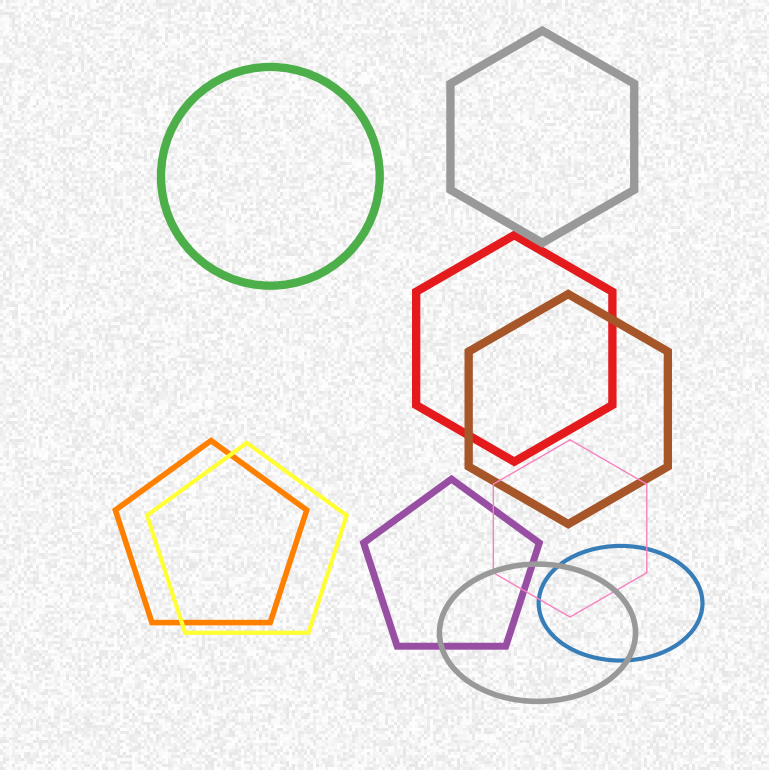[{"shape": "hexagon", "thickness": 3, "radius": 0.74, "center": [0.668, 0.548]}, {"shape": "oval", "thickness": 1.5, "radius": 0.53, "center": [0.806, 0.217]}, {"shape": "circle", "thickness": 3, "radius": 0.71, "center": [0.351, 0.771]}, {"shape": "pentagon", "thickness": 2.5, "radius": 0.6, "center": [0.586, 0.258]}, {"shape": "pentagon", "thickness": 2, "radius": 0.65, "center": [0.274, 0.297]}, {"shape": "pentagon", "thickness": 1.5, "radius": 0.68, "center": [0.321, 0.288]}, {"shape": "hexagon", "thickness": 3, "radius": 0.75, "center": [0.738, 0.469]}, {"shape": "hexagon", "thickness": 0.5, "radius": 0.58, "center": [0.74, 0.314]}, {"shape": "hexagon", "thickness": 3, "radius": 0.69, "center": [0.704, 0.822]}, {"shape": "oval", "thickness": 2, "radius": 0.64, "center": [0.698, 0.178]}]